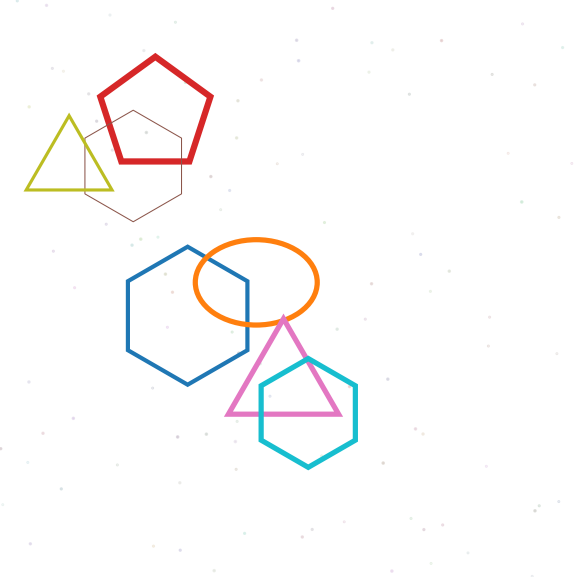[{"shape": "hexagon", "thickness": 2, "radius": 0.6, "center": [0.325, 0.452]}, {"shape": "oval", "thickness": 2.5, "radius": 0.53, "center": [0.444, 0.51]}, {"shape": "pentagon", "thickness": 3, "radius": 0.5, "center": [0.269, 0.801]}, {"shape": "hexagon", "thickness": 0.5, "radius": 0.48, "center": [0.231, 0.712]}, {"shape": "triangle", "thickness": 2.5, "radius": 0.55, "center": [0.491, 0.337]}, {"shape": "triangle", "thickness": 1.5, "radius": 0.43, "center": [0.12, 0.713]}, {"shape": "hexagon", "thickness": 2.5, "radius": 0.47, "center": [0.534, 0.284]}]